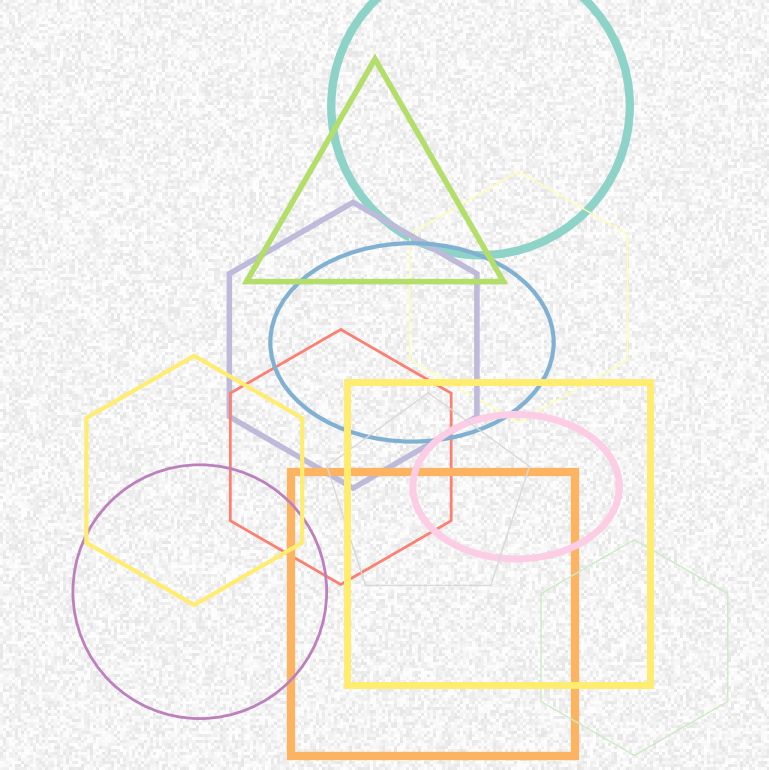[{"shape": "circle", "thickness": 3, "radius": 0.97, "center": [0.624, 0.862]}, {"shape": "hexagon", "thickness": 0.5, "radius": 0.82, "center": [0.674, 0.614]}, {"shape": "hexagon", "thickness": 2, "radius": 0.93, "center": [0.459, 0.552]}, {"shape": "hexagon", "thickness": 1, "radius": 0.83, "center": [0.443, 0.407]}, {"shape": "oval", "thickness": 1.5, "radius": 0.92, "center": [0.535, 0.555]}, {"shape": "square", "thickness": 3, "radius": 0.92, "center": [0.563, 0.203]}, {"shape": "triangle", "thickness": 2, "radius": 0.96, "center": [0.487, 0.731]}, {"shape": "oval", "thickness": 2.5, "radius": 0.67, "center": [0.67, 0.368]}, {"shape": "pentagon", "thickness": 0.5, "radius": 0.69, "center": [0.556, 0.352]}, {"shape": "circle", "thickness": 1, "radius": 0.82, "center": [0.259, 0.232]}, {"shape": "hexagon", "thickness": 0.5, "radius": 0.7, "center": [0.824, 0.159]}, {"shape": "hexagon", "thickness": 1.5, "radius": 0.81, "center": [0.252, 0.376]}, {"shape": "square", "thickness": 2.5, "radius": 0.98, "center": [0.648, 0.307]}]